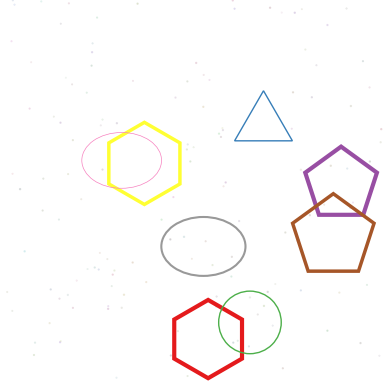[{"shape": "hexagon", "thickness": 3, "radius": 0.51, "center": [0.541, 0.119]}, {"shape": "triangle", "thickness": 1, "radius": 0.43, "center": [0.684, 0.678]}, {"shape": "circle", "thickness": 1, "radius": 0.41, "center": [0.649, 0.163]}, {"shape": "pentagon", "thickness": 3, "radius": 0.49, "center": [0.886, 0.521]}, {"shape": "hexagon", "thickness": 2.5, "radius": 0.53, "center": [0.375, 0.576]}, {"shape": "pentagon", "thickness": 2.5, "radius": 0.56, "center": [0.866, 0.386]}, {"shape": "oval", "thickness": 0.5, "radius": 0.52, "center": [0.316, 0.583]}, {"shape": "oval", "thickness": 1.5, "radius": 0.55, "center": [0.528, 0.36]}]